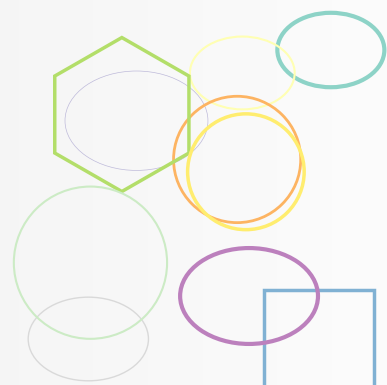[{"shape": "oval", "thickness": 3, "radius": 0.69, "center": [0.854, 0.87]}, {"shape": "oval", "thickness": 1.5, "radius": 0.68, "center": [0.625, 0.81]}, {"shape": "oval", "thickness": 0.5, "radius": 0.92, "center": [0.352, 0.686]}, {"shape": "square", "thickness": 2.5, "radius": 0.71, "center": [0.823, 0.105]}, {"shape": "circle", "thickness": 2, "radius": 0.82, "center": [0.612, 0.586]}, {"shape": "hexagon", "thickness": 2.5, "radius": 1.0, "center": [0.314, 0.703]}, {"shape": "oval", "thickness": 1, "radius": 0.78, "center": [0.228, 0.12]}, {"shape": "oval", "thickness": 3, "radius": 0.89, "center": [0.643, 0.231]}, {"shape": "circle", "thickness": 1.5, "radius": 0.99, "center": [0.233, 0.318]}, {"shape": "circle", "thickness": 2.5, "radius": 0.75, "center": [0.635, 0.554]}]